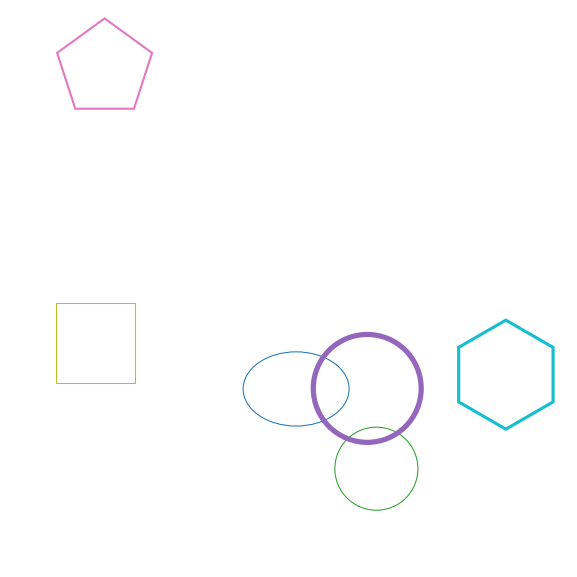[{"shape": "oval", "thickness": 0.5, "radius": 0.46, "center": [0.513, 0.326]}, {"shape": "circle", "thickness": 0.5, "radius": 0.36, "center": [0.652, 0.188]}, {"shape": "circle", "thickness": 2.5, "radius": 0.47, "center": [0.636, 0.327]}, {"shape": "pentagon", "thickness": 1, "radius": 0.43, "center": [0.181, 0.881]}, {"shape": "square", "thickness": 0.5, "radius": 0.34, "center": [0.165, 0.405]}, {"shape": "hexagon", "thickness": 1.5, "radius": 0.47, "center": [0.876, 0.35]}]